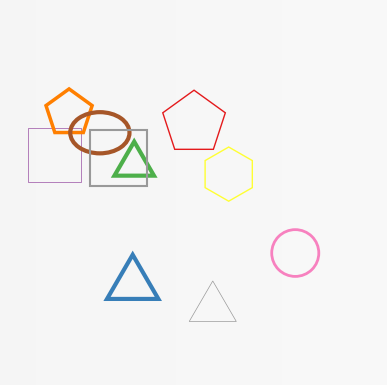[{"shape": "pentagon", "thickness": 1, "radius": 0.42, "center": [0.501, 0.681]}, {"shape": "triangle", "thickness": 3, "radius": 0.38, "center": [0.342, 0.262]}, {"shape": "triangle", "thickness": 3, "radius": 0.29, "center": [0.346, 0.573]}, {"shape": "square", "thickness": 0.5, "radius": 0.35, "center": [0.141, 0.597]}, {"shape": "pentagon", "thickness": 2.5, "radius": 0.31, "center": [0.178, 0.706]}, {"shape": "hexagon", "thickness": 1, "radius": 0.35, "center": [0.59, 0.548]}, {"shape": "oval", "thickness": 3, "radius": 0.38, "center": [0.258, 0.655]}, {"shape": "circle", "thickness": 2, "radius": 0.3, "center": [0.762, 0.343]}, {"shape": "triangle", "thickness": 0.5, "radius": 0.35, "center": [0.549, 0.2]}, {"shape": "square", "thickness": 1.5, "radius": 0.37, "center": [0.305, 0.59]}]